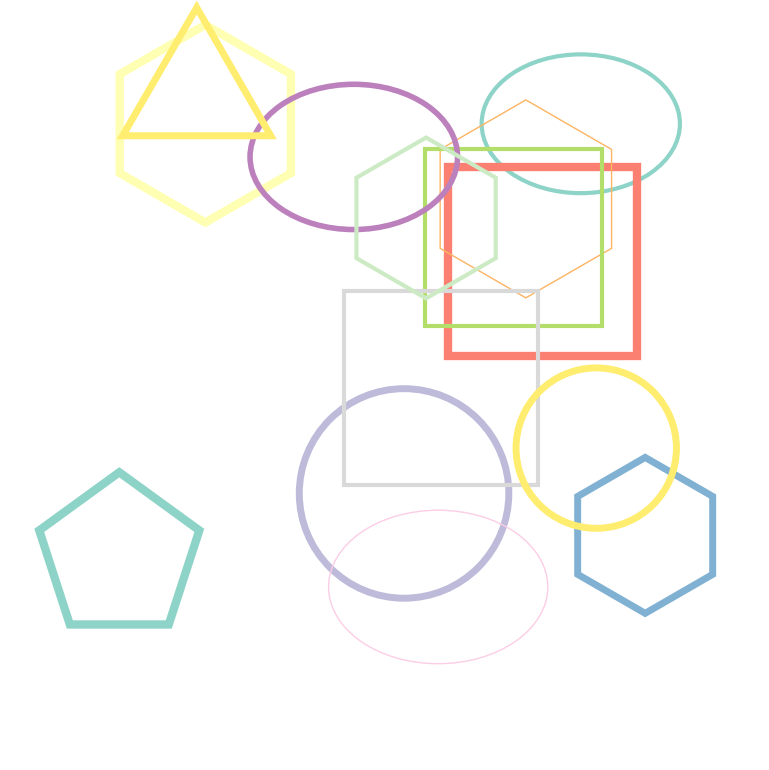[{"shape": "pentagon", "thickness": 3, "radius": 0.55, "center": [0.155, 0.277]}, {"shape": "oval", "thickness": 1.5, "radius": 0.64, "center": [0.754, 0.839]}, {"shape": "hexagon", "thickness": 3, "radius": 0.64, "center": [0.267, 0.839]}, {"shape": "circle", "thickness": 2.5, "radius": 0.68, "center": [0.525, 0.359]}, {"shape": "square", "thickness": 3, "radius": 0.61, "center": [0.705, 0.66]}, {"shape": "hexagon", "thickness": 2.5, "radius": 0.51, "center": [0.838, 0.305]}, {"shape": "hexagon", "thickness": 0.5, "radius": 0.64, "center": [0.683, 0.742]}, {"shape": "square", "thickness": 1.5, "radius": 0.57, "center": [0.667, 0.692]}, {"shape": "oval", "thickness": 0.5, "radius": 0.71, "center": [0.569, 0.238]}, {"shape": "square", "thickness": 1.5, "radius": 0.63, "center": [0.573, 0.496]}, {"shape": "oval", "thickness": 2, "radius": 0.67, "center": [0.459, 0.796]}, {"shape": "hexagon", "thickness": 1.5, "radius": 0.52, "center": [0.553, 0.717]}, {"shape": "circle", "thickness": 2.5, "radius": 0.52, "center": [0.774, 0.418]}, {"shape": "triangle", "thickness": 2.5, "radius": 0.55, "center": [0.255, 0.879]}]